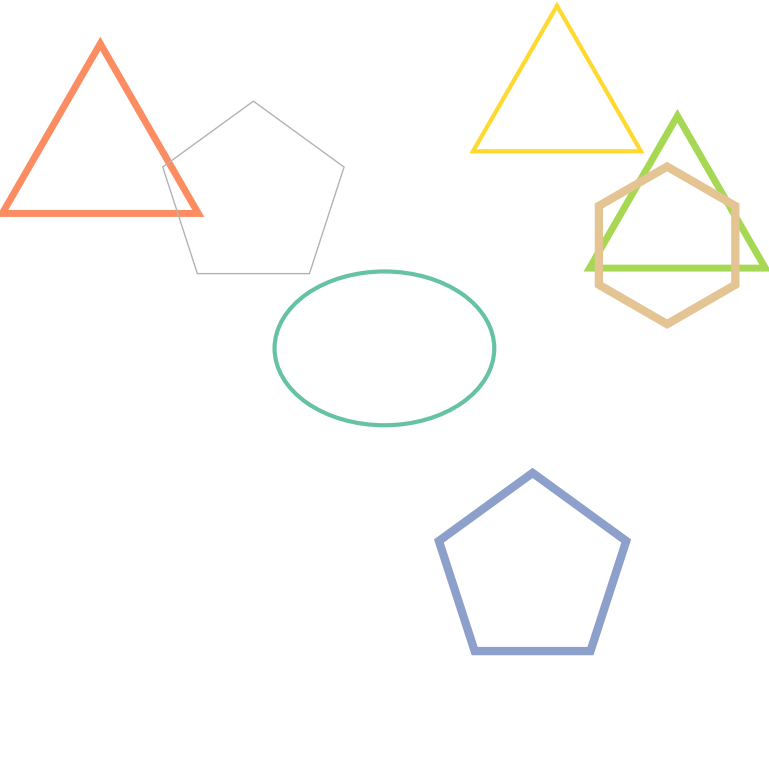[{"shape": "oval", "thickness": 1.5, "radius": 0.71, "center": [0.499, 0.548]}, {"shape": "triangle", "thickness": 2.5, "radius": 0.74, "center": [0.13, 0.796]}, {"shape": "pentagon", "thickness": 3, "radius": 0.64, "center": [0.692, 0.258]}, {"shape": "triangle", "thickness": 2.5, "radius": 0.66, "center": [0.88, 0.718]}, {"shape": "triangle", "thickness": 1.5, "radius": 0.63, "center": [0.723, 0.867]}, {"shape": "hexagon", "thickness": 3, "radius": 0.51, "center": [0.866, 0.681]}, {"shape": "pentagon", "thickness": 0.5, "radius": 0.62, "center": [0.329, 0.745]}]